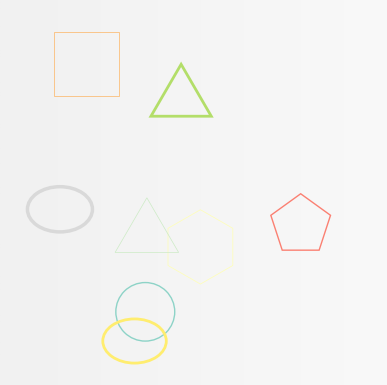[{"shape": "circle", "thickness": 1, "radius": 0.38, "center": [0.375, 0.19]}, {"shape": "hexagon", "thickness": 0.5, "radius": 0.48, "center": [0.517, 0.359]}, {"shape": "pentagon", "thickness": 1, "radius": 0.4, "center": [0.776, 0.416]}, {"shape": "square", "thickness": 0.5, "radius": 0.42, "center": [0.223, 0.833]}, {"shape": "triangle", "thickness": 2, "radius": 0.45, "center": [0.467, 0.743]}, {"shape": "oval", "thickness": 2.5, "radius": 0.42, "center": [0.155, 0.456]}, {"shape": "triangle", "thickness": 0.5, "radius": 0.47, "center": [0.379, 0.392]}, {"shape": "oval", "thickness": 2, "radius": 0.41, "center": [0.347, 0.114]}]